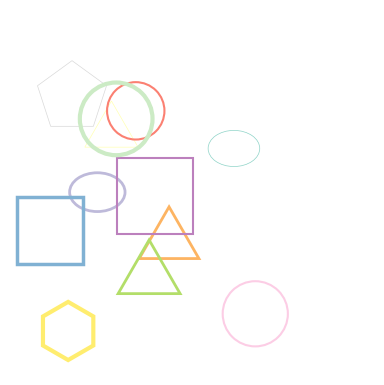[{"shape": "oval", "thickness": 0.5, "radius": 0.34, "center": [0.608, 0.614]}, {"shape": "triangle", "thickness": 0.5, "radius": 0.4, "center": [0.289, 0.658]}, {"shape": "oval", "thickness": 2, "radius": 0.36, "center": [0.253, 0.501]}, {"shape": "circle", "thickness": 1.5, "radius": 0.37, "center": [0.353, 0.712]}, {"shape": "square", "thickness": 2.5, "radius": 0.43, "center": [0.129, 0.401]}, {"shape": "triangle", "thickness": 2, "radius": 0.45, "center": [0.439, 0.373]}, {"shape": "triangle", "thickness": 2, "radius": 0.46, "center": [0.387, 0.284]}, {"shape": "circle", "thickness": 1.5, "radius": 0.42, "center": [0.663, 0.185]}, {"shape": "pentagon", "thickness": 0.5, "radius": 0.47, "center": [0.187, 0.748]}, {"shape": "square", "thickness": 1.5, "radius": 0.49, "center": [0.402, 0.492]}, {"shape": "circle", "thickness": 3, "radius": 0.47, "center": [0.302, 0.691]}, {"shape": "hexagon", "thickness": 3, "radius": 0.38, "center": [0.177, 0.14]}]